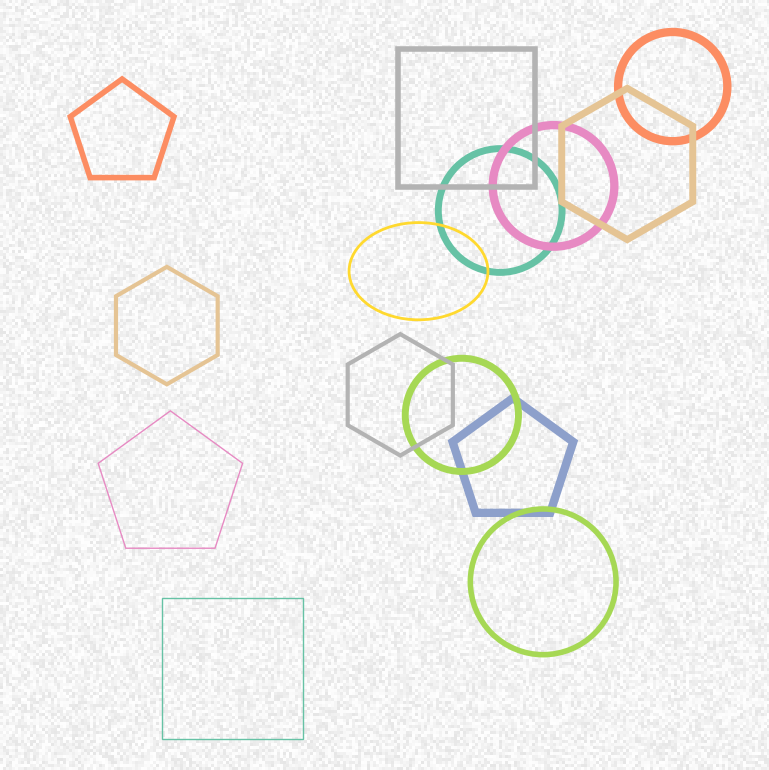[{"shape": "square", "thickness": 0.5, "radius": 0.46, "center": [0.302, 0.132]}, {"shape": "circle", "thickness": 2.5, "radius": 0.4, "center": [0.65, 0.727]}, {"shape": "pentagon", "thickness": 2, "radius": 0.35, "center": [0.159, 0.827]}, {"shape": "circle", "thickness": 3, "radius": 0.35, "center": [0.874, 0.888]}, {"shape": "pentagon", "thickness": 3, "radius": 0.41, "center": [0.666, 0.401]}, {"shape": "pentagon", "thickness": 0.5, "radius": 0.49, "center": [0.221, 0.368]}, {"shape": "circle", "thickness": 3, "radius": 0.39, "center": [0.719, 0.759]}, {"shape": "circle", "thickness": 2.5, "radius": 0.37, "center": [0.6, 0.461]}, {"shape": "circle", "thickness": 2, "radius": 0.47, "center": [0.705, 0.244]}, {"shape": "oval", "thickness": 1, "radius": 0.45, "center": [0.544, 0.648]}, {"shape": "hexagon", "thickness": 2.5, "radius": 0.49, "center": [0.815, 0.787]}, {"shape": "hexagon", "thickness": 1.5, "radius": 0.38, "center": [0.217, 0.577]}, {"shape": "hexagon", "thickness": 1.5, "radius": 0.39, "center": [0.52, 0.487]}, {"shape": "square", "thickness": 2, "radius": 0.45, "center": [0.606, 0.847]}]